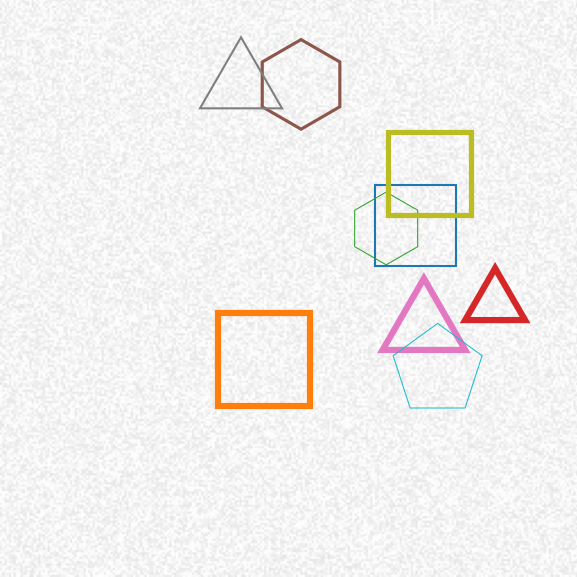[{"shape": "square", "thickness": 1, "radius": 0.35, "center": [0.72, 0.609]}, {"shape": "square", "thickness": 3, "radius": 0.4, "center": [0.457, 0.377]}, {"shape": "hexagon", "thickness": 0.5, "radius": 0.31, "center": [0.669, 0.604]}, {"shape": "triangle", "thickness": 3, "radius": 0.3, "center": [0.857, 0.475]}, {"shape": "hexagon", "thickness": 1.5, "radius": 0.39, "center": [0.521, 0.853]}, {"shape": "triangle", "thickness": 3, "radius": 0.41, "center": [0.734, 0.434]}, {"shape": "triangle", "thickness": 1, "radius": 0.41, "center": [0.417, 0.853]}, {"shape": "square", "thickness": 2.5, "radius": 0.36, "center": [0.743, 0.698]}, {"shape": "pentagon", "thickness": 0.5, "radius": 0.4, "center": [0.758, 0.358]}]